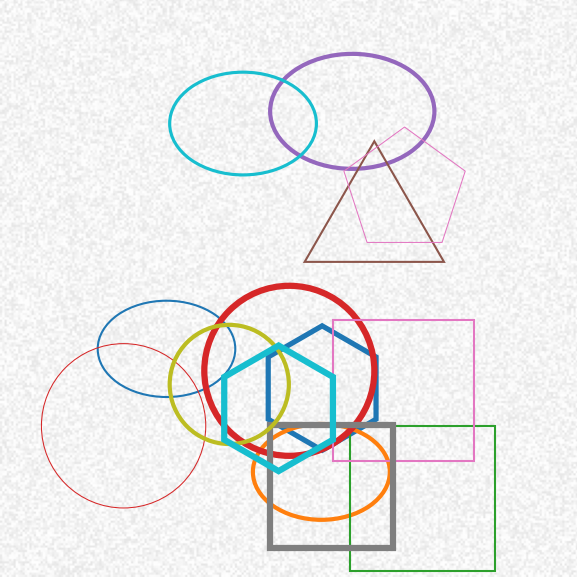[{"shape": "hexagon", "thickness": 2.5, "radius": 0.54, "center": [0.558, 0.327]}, {"shape": "oval", "thickness": 1, "radius": 0.6, "center": [0.288, 0.395]}, {"shape": "oval", "thickness": 2, "radius": 0.59, "center": [0.556, 0.182]}, {"shape": "square", "thickness": 1, "radius": 0.63, "center": [0.732, 0.136]}, {"shape": "circle", "thickness": 0.5, "radius": 0.71, "center": [0.214, 0.262]}, {"shape": "circle", "thickness": 3, "radius": 0.74, "center": [0.501, 0.357]}, {"shape": "oval", "thickness": 2, "radius": 0.71, "center": [0.61, 0.806]}, {"shape": "triangle", "thickness": 1, "radius": 0.7, "center": [0.648, 0.615]}, {"shape": "pentagon", "thickness": 0.5, "radius": 0.55, "center": [0.701, 0.669]}, {"shape": "square", "thickness": 1, "radius": 0.61, "center": [0.698, 0.323]}, {"shape": "square", "thickness": 3, "radius": 0.53, "center": [0.574, 0.156]}, {"shape": "circle", "thickness": 2, "radius": 0.52, "center": [0.397, 0.333]}, {"shape": "hexagon", "thickness": 3, "radius": 0.54, "center": [0.482, 0.292]}, {"shape": "oval", "thickness": 1.5, "radius": 0.64, "center": [0.421, 0.785]}]